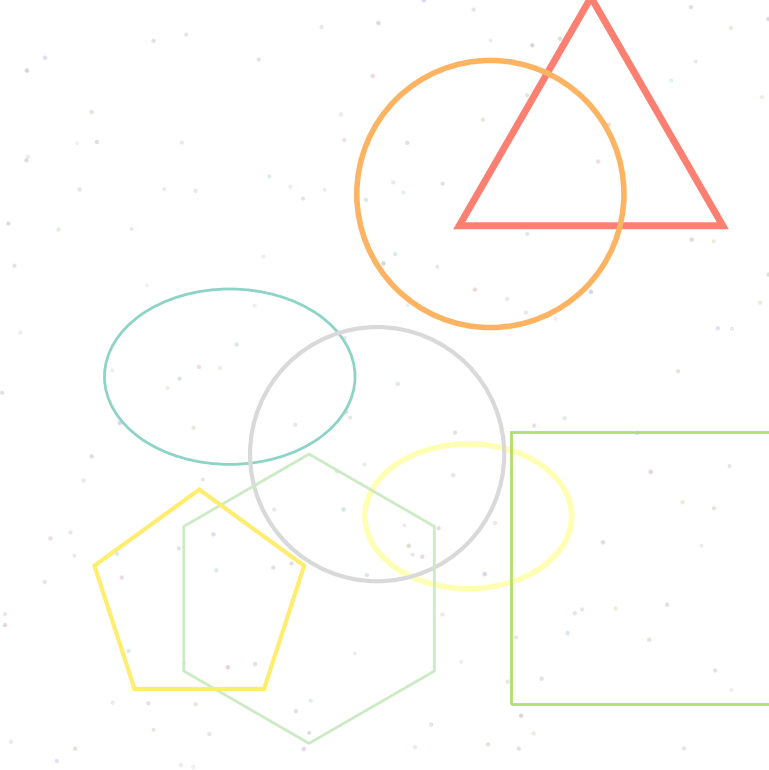[{"shape": "oval", "thickness": 1, "radius": 0.81, "center": [0.298, 0.511]}, {"shape": "oval", "thickness": 2, "radius": 0.67, "center": [0.608, 0.329]}, {"shape": "triangle", "thickness": 2.5, "radius": 0.99, "center": [0.768, 0.806]}, {"shape": "circle", "thickness": 2, "radius": 0.87, "center": [0.637, 0.748]}, {"shape": "square", "thickness": 1, "radius": 0.88, "center": [0.839, 0.263]}, {"shape": "circle", "thickness": 1.5, "radius": 0.83, "center": [0.49, 0.41]}, {"shape": "hexagon", "thickness": 1, "radius": 0.94, "center": [0.401, 0.222]}, {"shape": "pentagon", "thickness": 1.5, "radius": 0.72, "center": [0.259, 0.221]}]